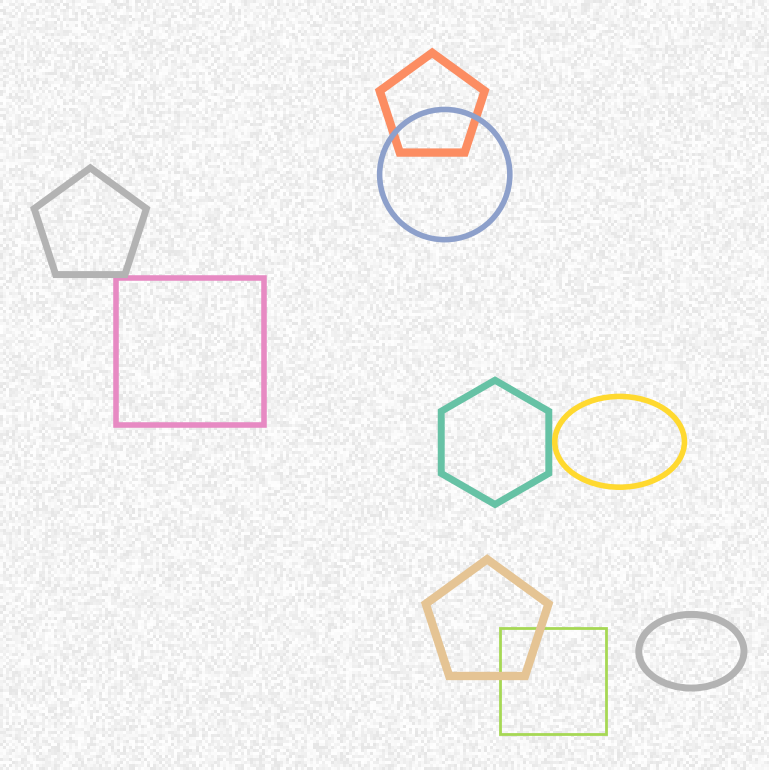[{"shape": "hexagon", "thickness": 2.5, "radius": 0.4, "center": [0.643, 0.426]}, {"shape": "pentagon", "thickness": 3, "radius": 0.36, "center": [0.561, 0.86]}, {"shape": "circle", "thickness": 2, "radius": 0.42, "center": [0.578, 0.773]}, {"shape": "square", "thickness": 2, "radius": 0.48, "center": [0.246, 0.544]}, {"shape": "square", "thickness": 1, "radius": 0.34, "center": [0.718, 0.115]}, {"shape": "oval", "thickness": 2, "radius": 0.42, "center": [0.805, 0.426]}, {"shape": "pentagon", "thickness": 3, "radius": 0.42, "center": [0.633, 0.19]}, {"shape": "oval", "thickness": 2.5, "radius": 0.34, "center": [0.898, 0.154]}, {"shape": "pentagon", "thickness": 2.5, "radius": 0.38, "center": [0.117, 0.705]}]